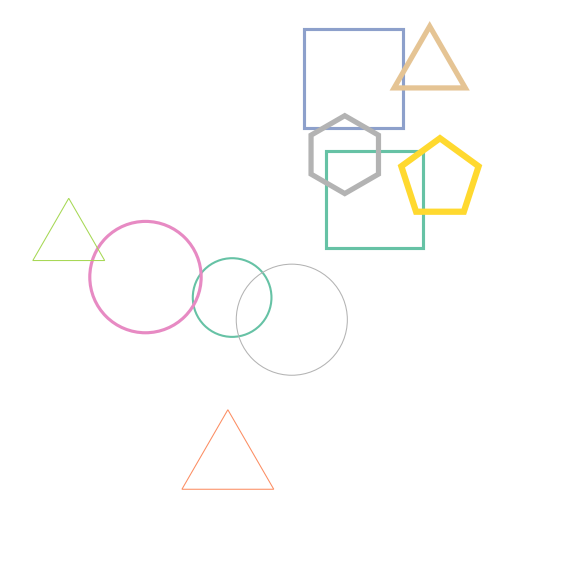[{"shape": "square", "thickness": 1.5, "radius": 0.42, "center": [0.648, 0.653]}, {"shape": "circle", "thickness": 1, "radius": 0.34, "center": [0.402, 0.484]}, {"shape": "triangle", "thickness": 0.5, "radius": 0.46, "center": [0.395, 0.198]}, {"shape": "square", "thickness": 1.5, "radius": 0.43, "center": [0.612, 0.863]}, {"shape": "circle", "thickness": 1.5, "radius": 0.48, "center": [0.252, 0.519]}, {"shape": "triangle", "thickness": 0.5, "radius": 0.36, "center": [0.119, 0.584]}, {"shape": "pentagon", "thickness": 3, "radius": 0.35, "center": [0.762, 0.689]}, {"shape": "triangle", "thickness": 2.5, "radius": 0.36, "center": [0.744, 0.882]}, {"shape": "circle", "thickness": 0.5, "radius": 0.48, "center": [0.505, 0.446]}, {"shape": "hexagon", "thickness": 2.5, "radius": 0.34, "center": [0.597, 0.731]}]